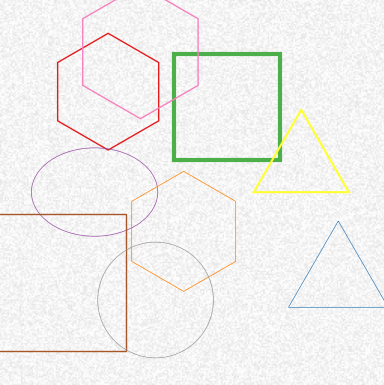[{"shape": "hexagon", "thickness": 1, "radius": 0.76, "center": [0.281, 0.762]}, {"shape": "triangle", "thickness": 0.5, "radius": 0.75, "center": [0.879, 0.277]}, {"shape": "square", "thickness": 3, "radius": 0.69, "center": [0.588, 0.722]}, {"shape": "oval", "thickness": 0.5, "radius": 0.82, "center": [0.246, 0.501]}, {"shape": "hexagon", "thickness": 0.5, "radius": 0.78, "center": [0.477, 0.399]}, {"shape": "triangle", "thickness": 1.5, "radius": 0.71, "center": [0.783, 0.572]}, {"shape": "square", "thickness": 1, "radius": 0.89, "center": [0.15, 0.265]}, {"shape": "hexagon", "thickness": 1, "radius": 0.87, "center": [0.365, 0.865]}, {"shape": "circle", "thickness": 0.5, "radius": 0.75, "center": [0.404, 0.221]}]